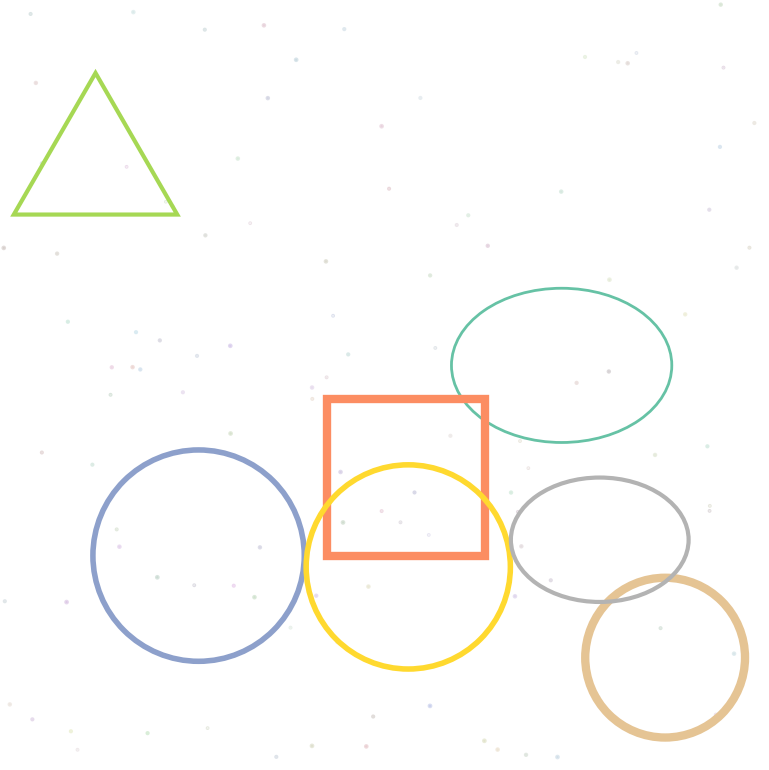[{"shape": "oval", "thickness": 1, "radius": 0.72, "center": [0.729, 0.525]}, {"shape": "square", "thickness": 3, "radius": 0.51, "center": [0.527, 0.38]}, {"shape": "circle", "thickness": 2, "radius": 0.69, "center": [0.258, 0.278]}, {"shape": "triangle", "thickness": 1.5, "radius": 0.61, "center": [0.124, 0.783]}, {"shape": "circle", "thickness": 2, "radius": 0.66, "center": [0.53, 0.264]}, {"shape": "circle", "thickness": 3, "radius": 0.52, "center": [0.864, 0.146]}, {"shape": "oval", "thickness": 1.5, "radius": 0.58, "center": [0.779, 0.299]}]